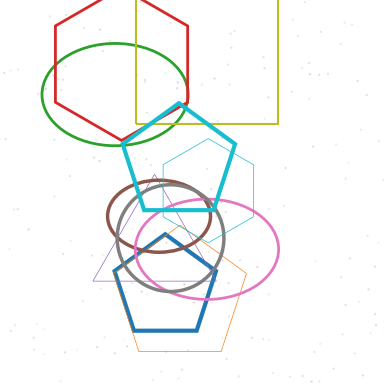[{"shape": "pentagon", "thickness": 3, "radius": 0.69, "center": [0.429, 0.253]}, {"shape": "pentagon", "thickness": 0.5, "radius": 0.91, "center": [0.468, 0.234]}, {"shape": "oval", "thickness": 2, "radius": 0.95, "center": [0.299, 0.754]}, {"shape": "hexagon", "thickness": 2, "radius": 0.99, "center": [0.316, 0.834]}, {"shape": "triangle", "thickness": 0.5, "radius": 0.93, "center": [0.402, 0.362]}, {"shape": "oval", "thickness": 2.5, "radius": 0.67, "center": [0.413, 0.438]}, {"shape": "oval", "thickness": 2, "radius": 0.93, "center": [0.538, 0.353]}, {"shape": "circle", "thickness": 2.5, "radius": 0.69, "center": [0.443, 0.381]}, {"shape": "square", "thickness": 1.5, "radius": 0.92, "center": [0.537, 0.862]}, {"shape": "hexagon", "thickness": 0.5, "radius": 0.68, "center": [0.541, 0.505]}, {"shape": "pentagon", "thickness": 3, "radius": 0.77, "center": [0.465, 0.578]}]